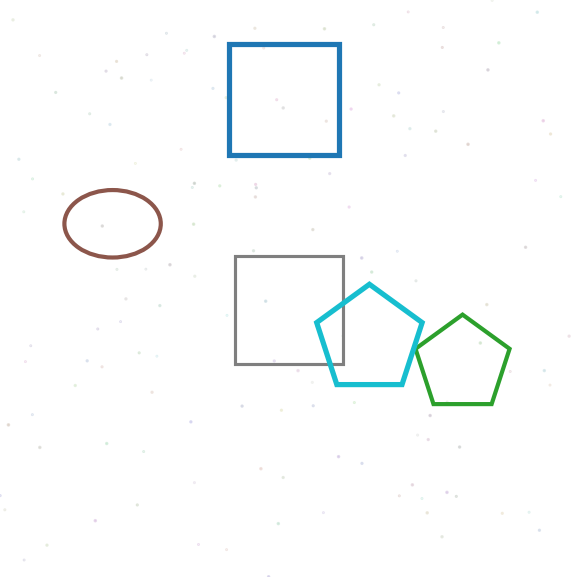[{"shape": "square", "thickness": 2.5, "radius": 0.48, "center": [0.492, 0.827]}, {"shape": "pentagon", "thickness": 2, "radius": 0.43, "center": [0.801, 0.369]}, {"shape": "oval", "thickness": 2, "radius": 0.42, "center": [0.195, 0.612]}, {"shape": "square", "thickness": 1.5, "radius": 0.47, "center": [0.501, 0.462]}, {"shape": "pentagon", "thickness": 2.5, "radius": 0.48, "center": [0.64, 0.411]}]